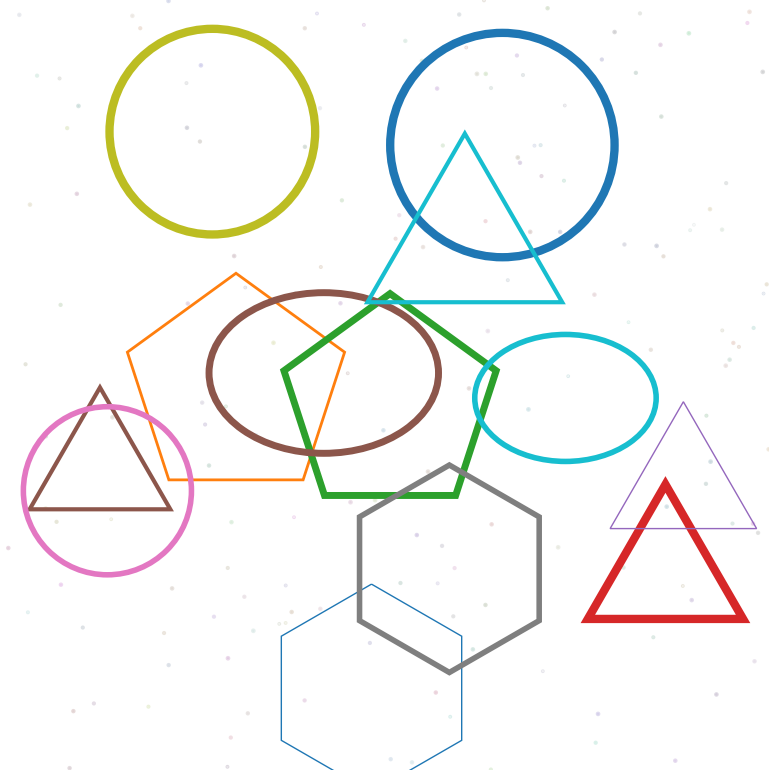[{"shape": "circle", "thickness": 3, "radius": 0.73, "center": [0.652, 0.812]}, {"shape": "hexagon", "thickness": 0.5, "radius": 0.68, "center": [0.482, 0.106]}, {"shape": "pentagon", "thickness": 1, "radius": 0.74, "center": [0.306, 0.497]}, {"shape": "pentagon", "thickness": 2.5, "radius": 0.72, "center": [0.507, 0.474]}, {"shape": "triangle", "thickness": 3, "radius": 0.58, "center": [0.864, 0.254]}, {"shape": "triangle", "thickness": 0.5, "radius": 0.55, "center": [0.887, 0.368]}, {"shape": "oval", "thickness": 2.5, "radius": 0.75, "center": [0.42, 0.516]}, {"shape": "triangle", "thickness": 1.5, "radius": 0.53, "center": [0.13, 0.391]}, {"shape": "circle", "thickness": 2, "radius": 0.55, "center": [0.139, 0.363]}, {"shape": "hexagon", "thickness": 2, "radius": 0.67, "center": [0.584, 0.261]}, {"shape": "circle", "thickness": 3, "radius": 0.67, "center": [0.276, 0.829]}, {"shape": "oval", "thickness": 2, "radius": 0.59, "center": [0.734, 0.483]}, {"shape": "triangle", "thickness": 1.5, "radius": 0.73, "center": [0.604, 0.681]}]